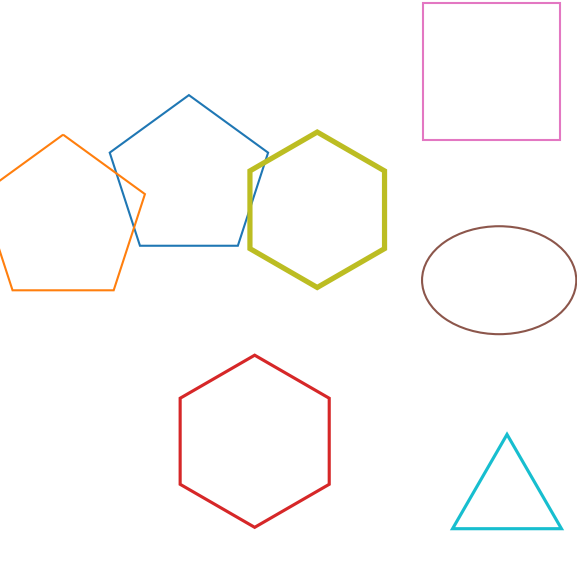[{"shape": "pentagon", "thickness": 1, "radius": 0.72, "center": [0.327, 0.69]}, {"shape": "pentagon", "thickness": 1, "radius": 0.74, "center": [0.109, 0.617]}, {"shape": "hexagon", "thickness": 1.5, "radius": 0.75, "center": [0.441, 0.235]}, {"shape": "oval", "thickness": 1, "radius": 0.67, "center": [0.864, 0.514]}, {"shape": "square", "thickness": 1, "radius": 0.59, "center": [0.852, 0.875]}, {"shape": "hexagon", "thickness": 2.5, "radius": 0.67, "center": [0.549, 0.636]}, {"shape": "triangle", "thickness": 1.5, "radius": 0.54, "center": [0.878, 0.138]}]